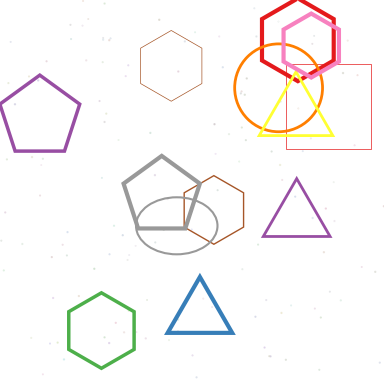[{"shape": "hexagon", "thickness": 3, "radius": 0.54, "center": [0.774, 0.897]}, {"shape": "square", "thickness": 0.5, "radius": 0.55, "center": [0.854, 0.724]}, {"shape": "triangle", "thickness": 3, "radius": 0.48, "center": [0.519, 0.184]}, {"shape": "hexagon", "thickness": 2.5, "radius": 0.49, "center": [0.263, 0.141]}, {"shape": "triangle", "thickness": 2, "radius": 0.5, "center": [0.771, 0.436]}, {"shape": "pentagon", "thickness": 2.5, "radius": 0.55, "center": [0.103, 0.696]}, {"shape": "circle", "thickness": 2, "radius": 0.57, "center": [0.724, 0.772]}, {"shape": "triangle", "thickness": 2, "radius": 0.55, "center": [0.769, 0.703]}, {"shape": "hexagon", "thickness": 0.5, "radius": 0.46, "center": [0.445, 0.829]}, {"shape": "hexagon", "thickness": 1, "radius": 0.45, "center": [0.556, 0.455]}, {"shape": "hexagon", "thickness": 3, "radius": 0.42, "center": [0.808, 0.882]}, {"shape": "oval", "thickness": 1.5, "radius": 0.53, "center": [0.459, 0.414]}, {"shape": "pentagon", "thickness": 3, "radius": 0.52, "center": [0.42, 0.491]}]